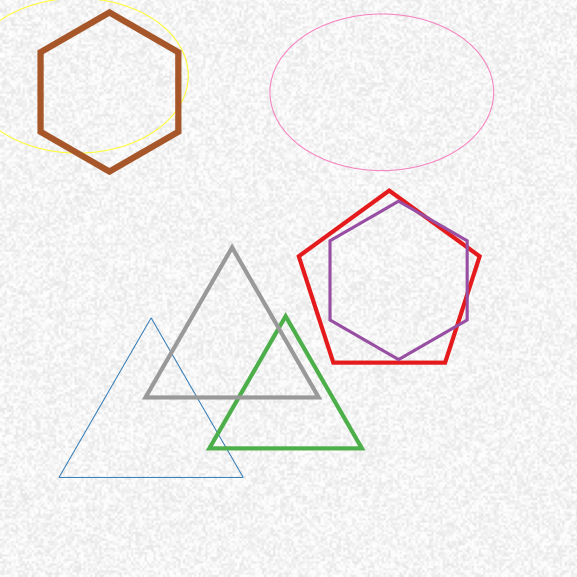[{"shape": "pentagon", "thickness": 2, "radius": 0.82, "center": [0.674, 0.504]}, {"shape": "triangle", "thickness": 0.5, "radius": 0.92, "center": [0.262, 0.264]}, {"shape": "triangle", "thickness": 2, "radius": 0.76, "center": [0.495, 0.299]}, {"shape": "hexagon", "thickness": 1.5, "radius": 0.69, "center": [0.69, 0.514]}, {"shape": "oval", "thickness": 0.5, "radius": 0.96, "center": [0.134, 0.868]}, {"shape": "hexagon", "thickness": 3, "radius": 0.69, "center": [0.19, 0.84]}, {"shape": "oval", "thickness": 0.5, "radius": 0.97, "center": [0.661, 0.839]}, {"shape": "triangle", "thickness": 2, "radius": 0.87, "center": [0.402, 0.397]}]